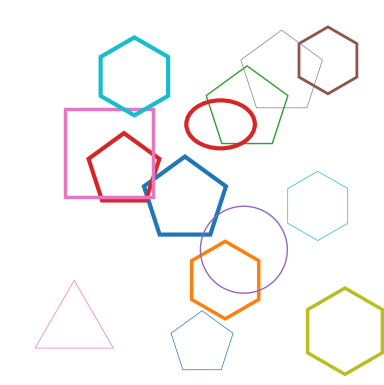[{"shape": "pentagon", "thickness": 3, "radius": 0.56, "center": [0.48, 0.481]}, {"shape": "pentagon", "thickness": 0.5, "radius": 0.42, "center": [0.525, 0.108]}, {"shape": "hexagon", "thickness": 2.5, "radius": 0.5, "center": [0.585, 0.272]}, {"shape": "pentagon", "thickness": 1, "radius": 0.56, "center": [0.642, 0.717]}, {"shape": "pentagon", "thickness": 3, "radius": 0.48, "center": [0.322, 0.558]}, {"shape": "oval", "thickness": 3, "radius": 0.45, "center": [0.573, 0.677]}, {"shape": "circle", "thickness": 1, "radius": 0.56, "center": [0.633, 0.351]}, {"shape": "hexagon", "thickness": 2, "radius": 0.43, "center": [0.852, 0.843]}, {"shape": "triangle", "thickness": 0.5, "radius": 0.59, "center": [0.193, 0.154]}, {"shape": "square", "thickness": 2.5, "radius": 0.57, "center": [0.283, 0.603]}, {"shape": "pentagon", "thickness": 0.5, "radius": 0.56, "center": [0.732, 0.81]}, {"shape": "hexagon", "thickness": 2.5, "radius": 0.56, "center": [0.896, 0.14]}, {"shape": "hexagon", "thickness": 0.5, "radius": 0.45, "center": [0.825, 0.465]}, {"shape": "hexagon", "thickness": 3, "radius": 0.51, "center": [0.349, 0.802]}]